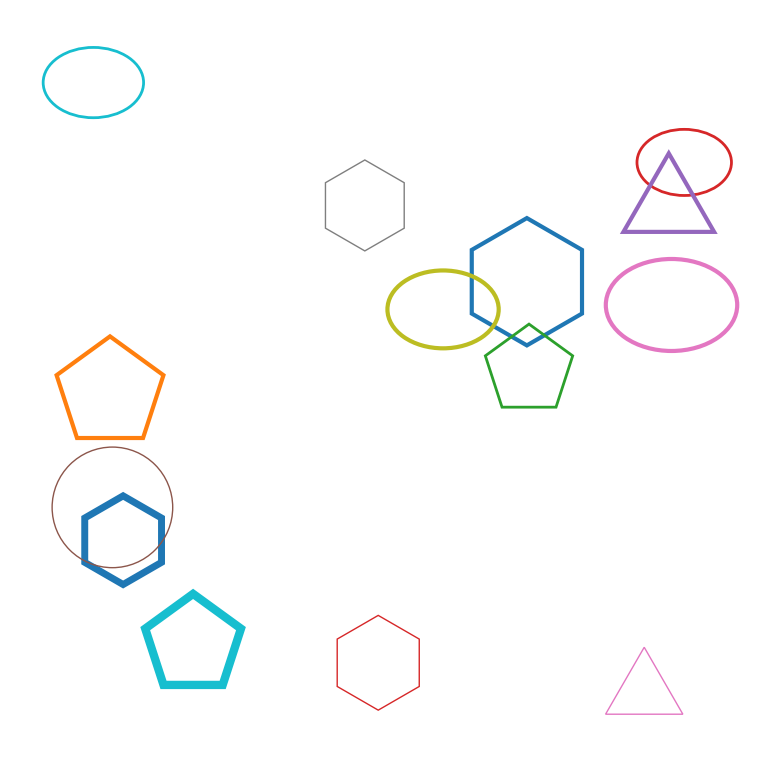[{"shape": "hexagon", "thickness": 2.5, "radius": 0.29, "center": [0.16, 0.298]}, {"shape": "hexagon", "thickness": 1.5, "radius": 0.41, "center": [0.684, 0.634]}, {"shape": "pentagon", "thickness": 1.5, "radius": 0.36, "center": [0.143, 0.49]}, {"shape": "pentagon", "thickness": 1, "radius": 0.3, "center": [0.687, 0.519]}, {"shape": "oval", "thickness": 1, "radius": 0.31, "center": [0.889, 0.789]}, {"shape": "hexagon", "thickness": 0.5, "radius": 0.31, "center": [0.491, 0.139]}, {"shape": "triangle", "thickness": 1.5, "radius": 0.34, "center": [0.869, 0.733]}, {"shape": "circle", "thickness": 0.5, "radius": 0.39, "center": [0.146, 0.341]}, {"shape": "triangle", "thickness": 0.5, "radius": 0.29, "center": [0.837, 0.101]}, {"shape": "oval", "thickness": 1.5, "radius": 0.43, "center": [0.872, 0.604]}, {"shape": "hexagon", "thickness": 0.5, "radius": 0.3, "center": [0.474, 0.733]}, {"shape": "oval", "thickness": 1.5, "radius": 0.36, "center": [0.575, 0.598]}, {"shape": "oval", "thickness": 1, "radius": 0.33, "center": [0.121, 0.893]}, {"shape": "pentagon", "thickness": 3, "radius": 0.33, "center": [0.251, 0.163]}]